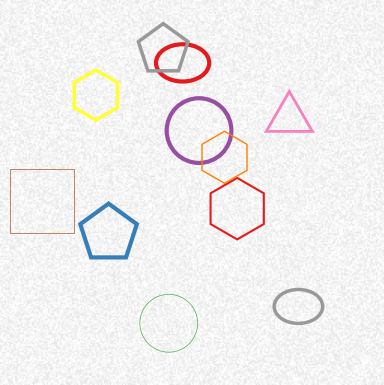[{"shape": "hexagon", "thickness": 1.5, "radius": 0.4, "center": [0.616, 0.458]}, {"shape": "oval", "thickness": 3, "radius": 0.35, "center": [0.474, 0.837]}, {"shape": "pentagon", "thickness": 3, "radius": 0.39, "center": [0.282, 0.394]}, {"shape": "circle", "thickness": 0.5, "radius": 0.38, "center": [0.438, 0.16]}, {"shape": "circle", "thickness": 3, "radius": 0.42, "center": [0.517, 0.661]}, {"shape": "hexagon", "thickness": 1, "radius": 0.34, "center": [0.583, 0.591]}, {"shape": "hexagon", "thickness": 2.5, "radius": 0.32, "center": [0.249, 0.753]}, {"shape": "square", "thickness": 0.5, "radius": 0.42, "center": [0.109, 0.477]}, {"shape": "triangle", "thickness": 2, "radius": 0.35, "center": [0.752, 0.693]}, {"shape": "pentagon", "thickness": 2.5, "radius": 0.34, "center": [0.424, 0.871]}, {"shape": "oval", "thickness": 2.5, "radius": 0.31, "center": [0.775, 0.204]}]